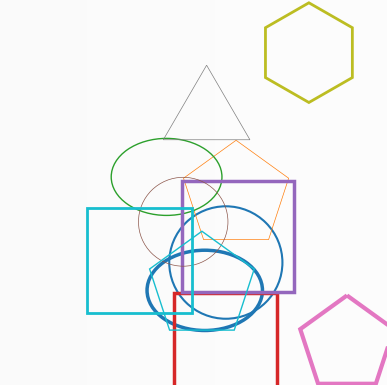[{"shape": "circle", "thickness": 1.5, "radius": 0.73, "center": [0.583, 0.318]}, {"shape": "oval", "thickness": 2.5, "radius": 0.74, "center": [0.528, 0.246]}, {"shape": "pentagon", "thickness": 0.5, "radius": 0.71, "center": [0.609, 0.493]}, {"shape": "oval", "thickness": 1, "radius": 0.71, "center": [0.43, 0.541]}, {"shape": "square", "thickness": 2.5, "radius": 0.67, "center": [0.582, 0.107]}, {"shape": "square", "thickness": 2.5, "radius": 0.72, "center": [0.614, 0.385]}, {"shape": "circle", "thickness": 0.5, "radius": 0.58, "center": [0.473, 0.424]}, {"shape": "pentagon", "thickness": 3, "radius": 0.63, "center": [0.895, 0.106]}, {"shape": "triangle", "thickness": 0.5, "radius": 0.65, "center": [0.533, 0.702]}, {"shape": "hexagon", "thickness": 2, "radius": 0.65, "center": [0.797, 0.863]}, {"shape": "square", "thickness": 2, "radius": 0.68, "center": [0.361, 0.324]}, {"shape": "pentagon", "thickness": 1, "radius": 0.71, "center": [0.521, 0.257]}]